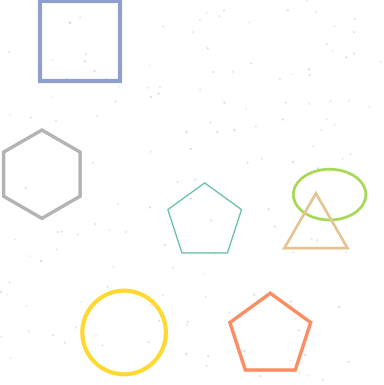[{"shape": "pentagon", "thickness": 1, "radius": 0.5, "center": [0.532, 0.424]}, {"shape": "pentagon", "thickness": 2.5, "radius": 0.55, "center": [0.702, 0.128]}, {"shape": "square", "thickness": 3, "radius": 0.52, "center": [0.207, 0.894]}, {"shape": "oval", "thickness": 2, "radius": 0.47, "center": [0.856, 0.495]}, {"shape": "circle", "thickness": 3, "radius": 0.54, "center": [0.322, 0.136]}, {"shape": "triangle", "thickness": 2, "radius": 0.47, "center": [0.821, 0.403]}, {"shape": "hexagon", "thickness": 2.5, "radius": 0.57, "center": [0.109, 0.548]}]